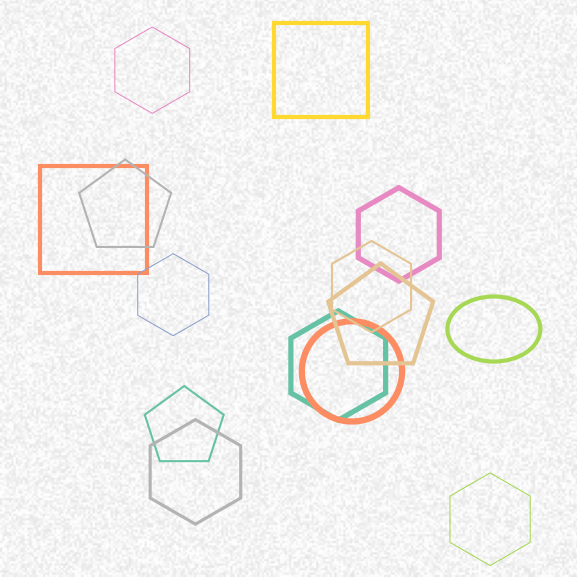[{"shape": "pentagon", "thickness": 1, "radius": 0.36, "center": [0.319, 0.259]}, {"shape": "hexagon", "thickness": 2.5, "radius": 0.47, "center": [0.586, 0.366]}, {"shape": "circle", "thickness": 3, "radius": 0.43, "center": [0.609, 0.356]}, {"shape": "square", "thickness": 2, "radius": 0.46, "center": [0.162, 0.619]}, {"shape": "hexagon", "thickness": 0.5, "radius": 0.36, "center": [0.3, 0.489]}, {"shape": "hexagon", "thickness": 0.5, "radius": 0.37, "center": [0.264, 0.878]}, {"shape": "hexagon", "thickness": 2.5, "radius": 0.4, "center": [0.691, 0.593]}, {"shape": "hexagon", "thickness": 0.5, "radius": 0.4, "center": [0.849, 0.1]}, {"shape": "oval", "thickness": 2, "radius": 0.4, "center": [0.855, 0.429]}, {"shape": "square", "thickness": 2, "radius": 0.41, "center": [0.556, 0.879]}, {"shape": "hexagon", "thickness": 1, "radius": 0.4, "center": [0.643, 0.503]}, {"shape": "pentagon", "thickness": 2, "radius": 0.48, "center": [0.659, 0.447]}, {"shape": "hexagon", "thickness": 1.5, "radius": 0.45, "center": [0.338, 0.182]}, {"shape": "pentagon", "thickness": 1, "radius": 0.42, "center": [0.217, 0.639]}]